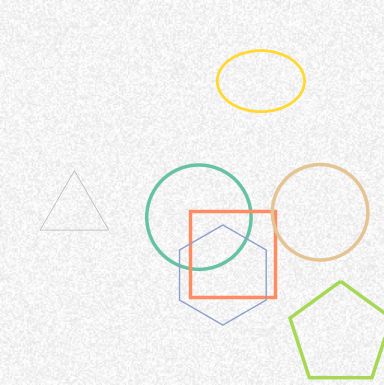[{"shape": "circle", "thickness": 2.5, "radius": 0.68, "center": [0.517, 0.436]}, {"shape": "square", "thickness": 2.5, "radius": 0.56, "center": [0.604, 0.34]}, {"shape": "hexagon", "thickness": 1, "radius": 0.65, "center": [0.579, 0.286]}, {"shape": "pentagon", "thickness": 2.5, "radius": 0.69, "center": [0.885, 0.131]}, {"shape": "oval", "thickness": 2, "radius": 0.57, "center": [0.678, 0.789]}, {"shape": "circle", "thickness": 2.5, "radius": 0.62, "center": [0.831, 0.449]}, {"shape": "triangle", "thickness": 0.5, "radius": 0.51, "center": [0.193, 0.454]}]